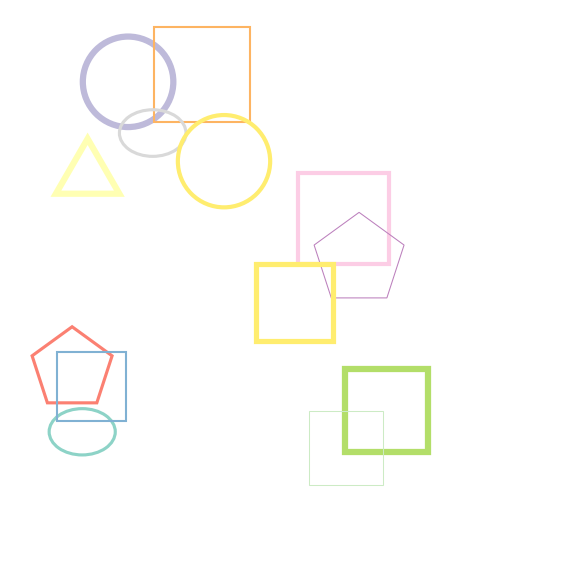[{"shape": "oval", "thickness": 1.5, "radius": 0.29, "center": [0.142, 0.251]}, {"shape": "triangle", "thickness": 3, "radius": 0.32, "center": [0.152, 0.695]}, {"shape": "circle", "thickness": 3, "radius": 0.39, "center": [0.222, 0.857]}, {"shape": "pentagon", "thickness": 1.5, "radius": 0.36, "center": [0.125, 0.36]}, {"shape": "square", "thickness": 1, "radius": 0.3, "center": [0.158, 0.33]}, {"shape": "square", "thickness": 1, "radius": 0.41, "center": [0.35, 0.87]}, {"shape": "square", "thickness": 3, "radius": 0.36, "center": [0.67, 0.288]}, {"shape": "square", "thickness": 2, "radius": 0.39, "center": [0.595, 0.621]}, {"shape": "oval", "thickness": 1.5, "radius": 0.29, "center": [0.264, 0.769]}, {"shape": "pentagon", "thickness": 0.5, "radius": 0.41, "center": [0.622, 0.55]}, {"shape": "square", "thickness": 0.5, "radius": 0.32, "center": [0.599, 0.223]}, {"shape": "square", "thickness": 2.5, "radius": 0.33, "center": [0.51, 0.476]}, {"shape": "circle", "thickness": 2, "radius": 0.4, "center": [0.388, 0.72]}]